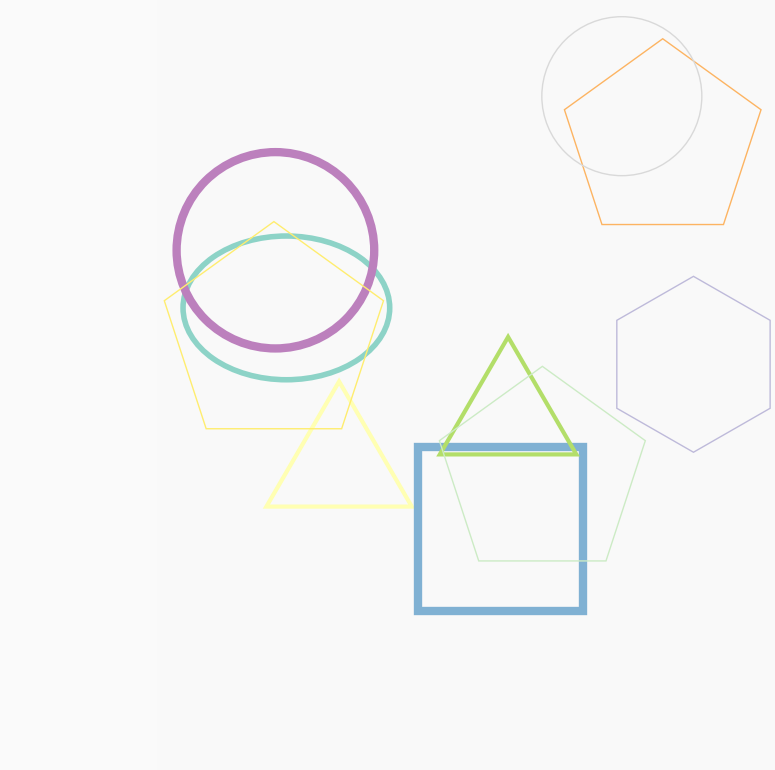[{"shape": "oval", "thickness": 2, "radius": 0.67, "center": [0.37, 0.6]}, {"shape": "triangle", "thickness": 1.5, "radius": 0.54, "center": [0.438, 0.396]}, {"shape": "hexagon", "thickness": 0.5, "radius": 0.57, "center": [0.895, 0.527]}, {"shape": "square", "thickness": 3, "radius": 0.53, "center": [0.646, 0.313]}, {"shape": "pentagon", "thickness": 0.5, "radius": 0.67, "center": [0.855, 0.816]}, {"shape": "triangle", "thickness": 1.5, "radius": 0.51, "center": [0.656, 0.461]}, {"shape": "circle", "thickness": 0.5, "radius": 0.52, "center": [0.802, 0.875]}, {"shape": "circle", "thickness": 3, "radius": 0.64, "center": [0.355, 0.675]}, {"shape": "pentagon", "thickness": 0.5, "radius": 0.7, "center": [0.7, 0.385]}, {"shape": "pentagon", "thickness": 0.5, "radius": 0.74, "center": [0.353, 0.563]}]